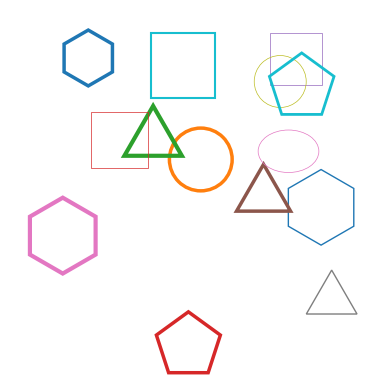[{"shape": "hexagon", "thickness": 1, "radius": 0.49, "center": [0.834, 0.461]}, {"shape": "hexagon", "thickness": 2.5, "radius": 0.36, "center": [0.229, 0.849]}, {"shape": "circle", "thickness": 2.5, "radius": 0.41, "center": [0.521, 0.586]}, {"shape": "triangle", "thickness": 3, "radius": 0.43, "center": [0.398, 0.638]}, {"shape": "pentagon", "thickness": 2.5, "radius": 0.44, "center": [0.489, 0.103]}, {"shape": "square", "thickness": 0.5, "radius": 0.37, "center": [0.31, 0.636]}, {"shape": "square", "thickness": 0.5, "radius": 0.34, "center": [0.768, 0.847]}, {"shape": "triangle", "thickness": 2.5, "radius": 0.41, "center": [0.685, 0.492]}, {"shape": "oval", "thickness": 0.5, "radius": 0.39, "center": [0.749, 0.607]}, {"shape": "hexagon", "thickness": 3, "radius": 0.49, "center": [0.163, 0.388]}, {"shape": "triangle", "thickness": 1, "radius": 0.38, "center": [0.861, 0.222]}, {"shape": "circle", "thickness": 0.5, "radius": 0.34, "center": [0.728, 0.788]}, {"shape": "square", "thickness": 1.5, "radius": 0.42, "center": [0.475, 0.831]}, {"shape": "pentagon", "thickness": 2, "radius": 0.44, "center": [0.784, 0.774]}]